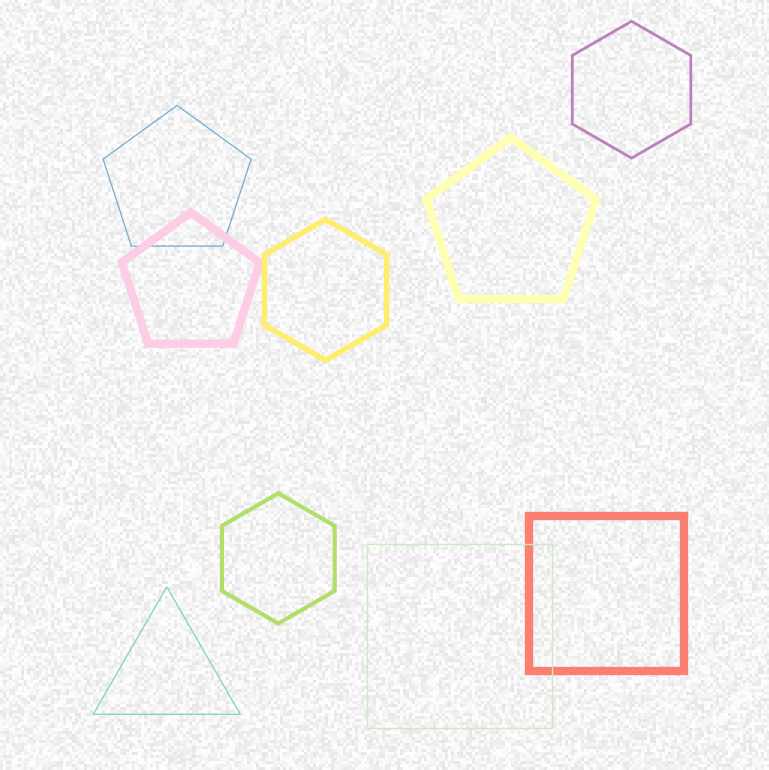[{"shape": "triangle", "thickness": 0.5, "radius": 0.55, "center": [0.217, 0.128]}, {"shape": "pentagon", "thickness": 3, "radius": 0.58, "center": [0.664, 0.705]}, {"shape": "square", "thickness": 3, "radius": 0.5, "center": [0.788, 0.229]}, {"shape": "pentagon", "thickness": 0.5, "radius": 0.51, "center": [0.23, 0.762]}, {"shape": "hexagon", "thickness": 1.5, "radius": 0.42, "center": [0.361, 0.275]}, {"shape": "pentagon", "thickness": 3, "radius": 0.47, "center": [0.248, 0.63]}, {"shape": "hexagon", "thickness": 1, "radius": 0.44, "center": [0.82, 0.884]}, {"shape": "square", "thickness": 0.5, "radius": 0.6, "center": [0.597, 0.174]}, {"shape": "hexagon", "thickness": 2, "radius": 0.46, "center": [0.423, 0.624]}]